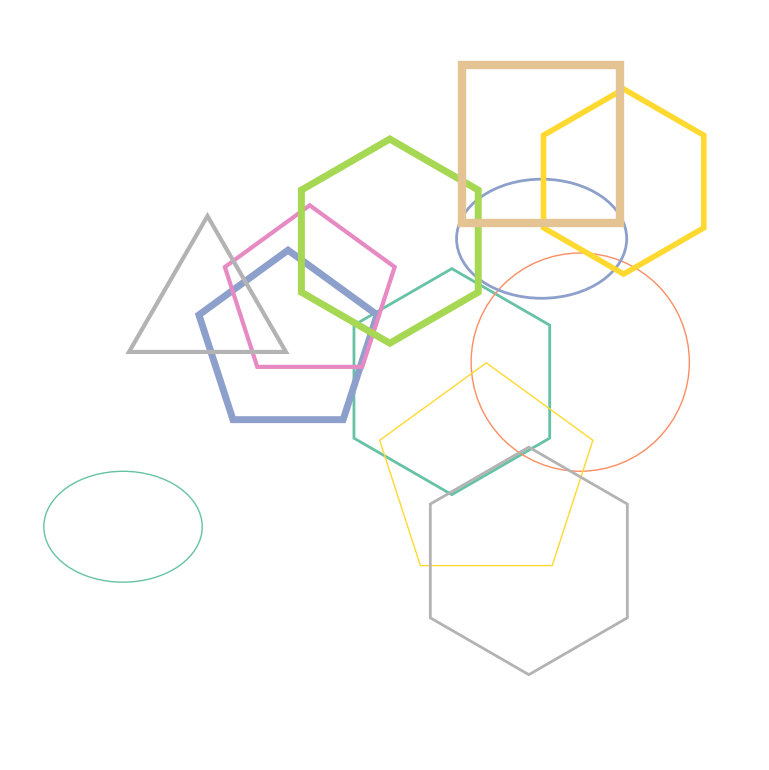[{"shape": "hexagon", "thickness": 1, "radius": 0.73, "center": [0.587, 0.504]}, {"shape": "oval", "thickness": 0.5, "radius": 0.51, "center": [0.16, 0.316]}, {"shape": "circle", "thickness": 0.5, "radius": 0.71, "center": [0.754, 0.53]}, {"shape": "oval", "thickness": 1, "radius": 0.55, "center": [0.703, 0.69]}, {"shape": "pentagon", "thickness": 2.5, "radius": 0.61, "center": [0.374, 0.553]}, {"shape": "pentagon", "thickness": 1.5, "radius": 0.58, "center": [0.402, 0.617]}, {"shape": "hexagon", "thickness": 2.5, "radius": 0.66, "center": [0.506, 0.687]}, {"shape": "hexagon", "thickness": 2, "radius": 0.6, "center": [0.81, 0.764]}, {"shape": "pentagon", "thickness": 0.5, "radius": 0.73, "center": [0.632, 0.383]}, {"shape": "square", "thickness": 3, "radius": 0.51, "center": [0.702, 0.813]}, {"shape": "triangle", "thickness": 1.5, "radius": 0.59, "center": [0.269, 0.602]}, {"shape": "hexagon", "thickness": 1, "radius": 0.74, "center": [0.687, 0.272]}]